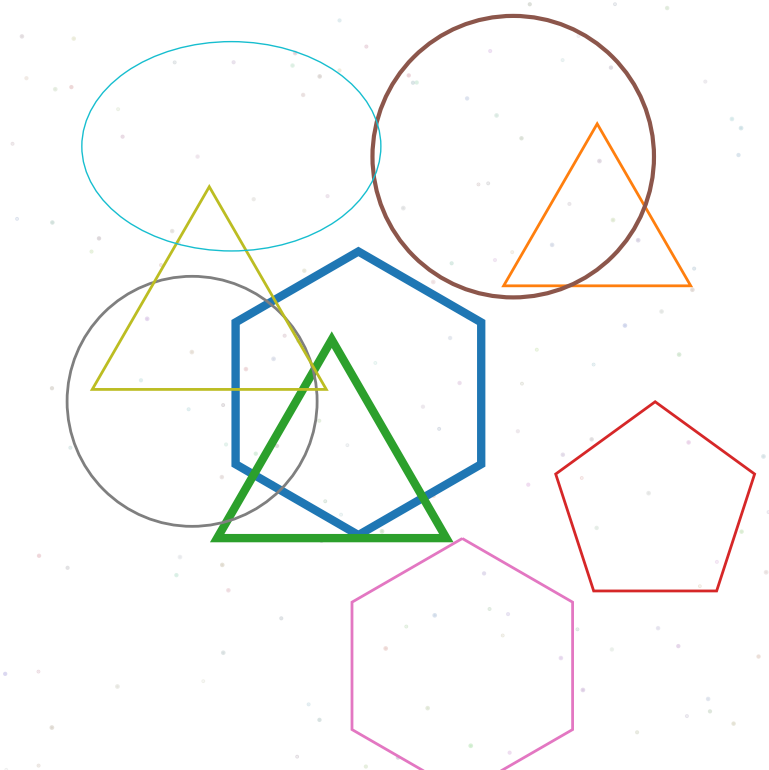[{"shape": "hexagon", "thickness": 3, "radius": 0.92, "center": [0.465, 0.489]}, {"shape": "triangle", "thickness": 1, "radius": 0.7, "center": [0.776, 0.699]}, {"shape": "triangle", "thickness": 3, "radius": 0.86, "center": [0.431, 0.387]}, {"shape": "pentagon", "thickness": 1, "radius": 0.68, "center": [0.851, 0.342]}, {"shape": "circle", "thickness": 1.5, "radius": 0.91, "center": [0.667, 0.797]}, {"shape": "hexagon", "thickness": 1, "radius": 0.83, "center": [0.6, 0.135]}, {"shape": "circle", "thickness": 1, "radius": 0.81, "center": [0.249, 0.479]}, {"shape": "triangle", "thickness": 1, "radius": 0.88, "center": [0.272, 0.582]}, {"shape": "oval", "thickness": 0.5, "radius": 0.97, "center": [0.3, 0.81]}]